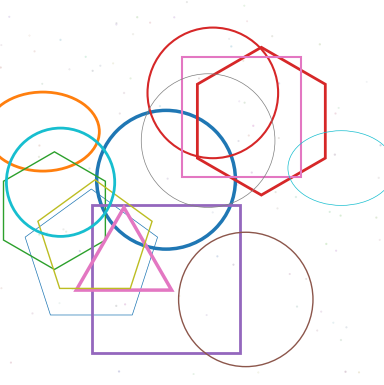[{"shape": "pentagon", "thickness": 0.5, "radius": 0.9, "center": [0.237, 0.328]}, {"shape": "circle", "thickness": 2.5, "radius": 0.9, "center": [0.431, 0.533]}, {"shape": "oval", "thickness": 2, "radius": 0.73, "center": [0.111, 0.658]}, {"shape": "hexagon", "thickness": 1, "radius": 0.76, "center": [0.141, 0.453]}, {"shape": "hexagon", "thickness": 2, "radius": 0.96, "center": [0.679, 0.685]}, {"shape": "circle", "thickness": 1.5, "radius": 0.85, "center": [0.553, 0.759]}, {"shape": "square", "thickness": 2, "radius": 0.96, "center": [0.43, 0.276]}, {"shape": "circle", "thickness": 1, "radius": 0.87, "center": [0.638, 0.222]}, {"shape": "triangle", "thickness": 2.5, "radius": 0.71, "center": [0.322, 0.318]}, {"shape": "square", "thickness": 1.5, "radius": 0.78, "center": [0.627, 0.695]}, {"shape": "circle", "thickness": 0.5, "radius": 0.87, "center": [0.541, 0.635]}, {"shape": "pentagon", "thickness": 1, "radius": 0.78, "center": [0.247, 0.377]}, {"shape": "oval", "thickness": 0.5, "radius": 0.69, "center": [0.886, 0.564]}, {"shape": "circle", "thickness": 2, "radius": 0.7, "center": [0.157, 0.527]}]